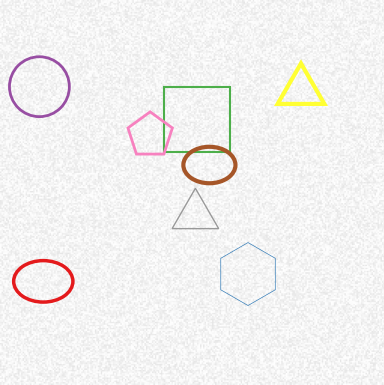[{"shape": "oval", "thickness": 2.5, "radius": 0.38, "center": [0.112, 0.269]}, {"shape": "hexagon", "thickness": 0.5, "radius": 0.41, "center": [0.644, 0.288]}, {"shape": "square", "thickness": 1.5, "radius": 0.42, "center": [0.511, 0.689]}, {"shape": "circle", "thickness": 2, "radius": 0.39, "center": [0.102, 0.775]}, {"shape": "triangle", "thickness": 3, "radius": 0.35, "center": [0.782, 0.765]}, {"shape": "oval", "thickness": 3, "radius": 0.34, "center": [0.544, 0.571]}, {"shape": "pentagon", "thickness": 2, "radius": 0.3, "center": [0.39, 0.649]}, {"shape": "triangle", "thickness": 1, "radius": 0.35, "center": [0.508, 0.441]}]